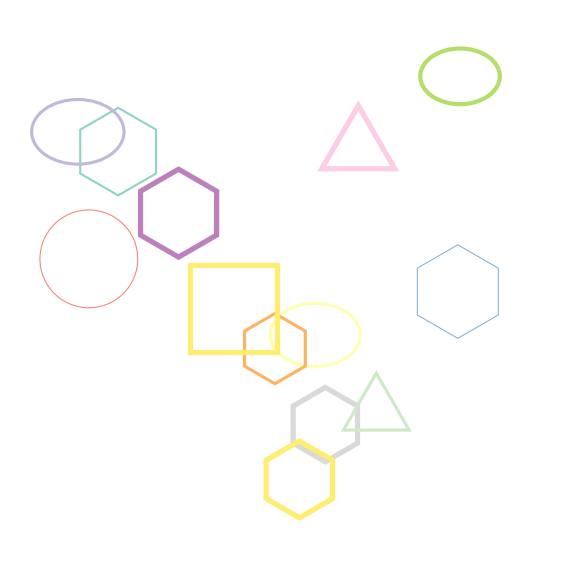[{"shape": "hexagon", "thickness": 1, "radius": 0.38, "center": [0.205, 0.737]}, {"shape": "oval", "thickness": 1.5, "radius": 0.39, "center": [0.546, 0.419]}, {"shape": "oval", "thickness": 1.5, "radius": 0.4, "center": [0.135, 0.771]}, {"shape": "circle", "thickness": 0.5, "radius": 0.42, "center": [0.154, 0.551]}, {"shape": "hexagon", "thickness": 0.5, "radius": 0.4, "center": [0.793, 0.494]}, {"shape": "hexagon", "thickness": 1.5, "radius": 0.3, "center": [0.476, 0.395]}, {"shape": "oval", "thickness": 2, "radius": 0.34, "center": [0.797, 0.867]}, {"shape": "triangle", "thickness": 2.5, "radius": 0.36, "center": [0.62, 0.743]}, {"shape": "hexagon", "thickness": 2.5, "radius": 0.32, "center": [0.563, 0.264]}, {"shape": "hexagon", "thickness": 2.5, "radius": 0.38, "center": [0.309, 0.63]}, {"shape": "triangle", "thickness": 1.5, "radius": 0.33, "center": [0.652, 0.287]}, {"shape": "square", "thickness": 2.5, "radius": 0.38, "center": [0.404, 0.464]}, {"shape": "hexagon", "thickness": 2.5, "radius": 0.33, "center": [0.518, 0.169]}]